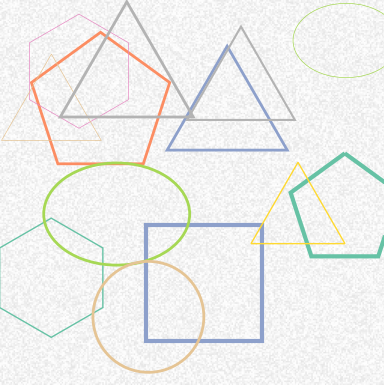[{"shape": "hexagon", "thickness": 1, "radius": 0.77, "center": [0.133, 0.279]}, {"shape": "pentagon", "thickness": 3, "radius": 0.74, "center": [0.896, 0.454]}, {"shape": "pentagon", "thickness": 2, "radius": 0.94, "center": [0.261, 0.727]}, {"shape": "triangle", "thickness": 2, "radius": 0.9, "center": [0.59, 0.7]}, {"shape": "square", "thickness": 3, "radius": 0.76, "center": [0.53, 0.264]}, {"shape": "hexagon", "thickness": 0.5, "radius": 0.74, "center": [0.205, 0.815]}, {"shape": "oval", "thickness": 2, "radius": 0.95, "center": [0.303, 0.444]}, {"shape": "oval", "thickness": 0.5, "radius": 0.69, "center": [0.899, 0.895]}, {"shape": "triangle", "thickness": 1, "radius": 0.7, "center": [0.774, 0.438]}, {"shape": "triangle", "thickness": 0.5, "radius": 0.75, "center": [0.133, 0.71]}, {"shape": "circle", "thickness": 2, "radius": 0.72, "center": [0.385, 0.177]}, {"shape": "triangle", "thickness": 1.5, "radius": 0.81, "center": [0.626, 0.769]}, {"shape": "triangle", "thickness": 2, "radius": 1.0, "center": [0.329, 0.796]}]